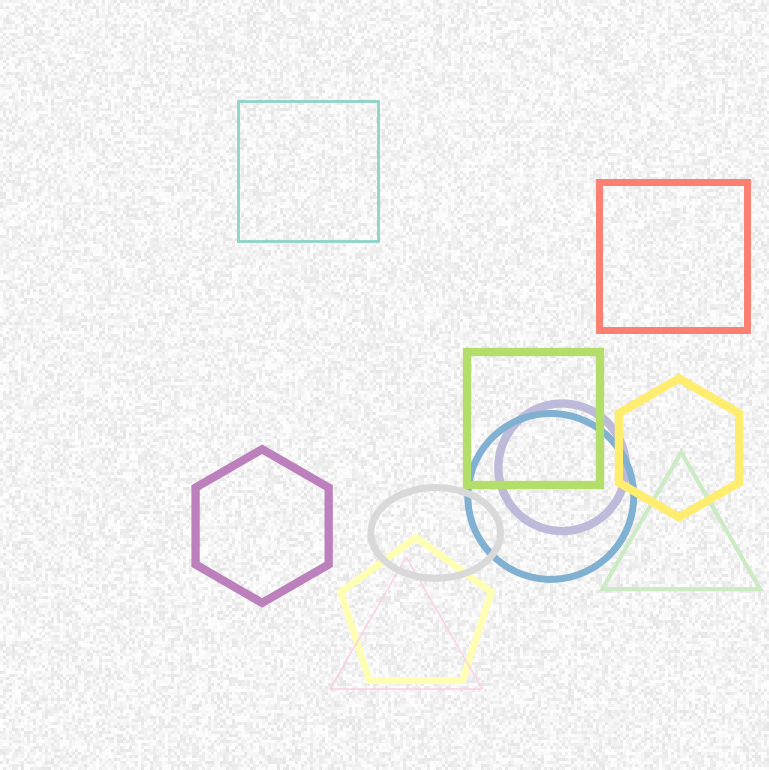[{"shape": "square", "thickness": 1, "radius": 0.46, "center": [0.4, 0.778]}, {"shape": "pentagon", "thickness": 2.5, "radius": 0.51, "center": [0.54, 0.199]}, {"shape": "circle", "thickness": 3, "radius": 0.41, "center": [0.73, 0.393]}, {"shape": "square", "thickness": 2.5, "radius": 0.48, "center": [0.874, 0.668]}, {"shape": "circle", "thickness": 2.5, "radius": 0.54, "center": [0.715, 0.355]}, {"shape": "square", "thickness": 3, "radius": 0.43, "center": [0.693, 0.456]}, {"shape": "triangle", "thickness": 0.5, "radius": 0.57, "center": [0.528, 0.162]}, {"shape": "oval", "thickness": 2.5, "radius": 0.42, "center": [0.566, 0.308]}, {"shape": "hexagon", "thickness": 3, "radius": 0.5, "center": [0.34, 0.317]}, {"shape": "triangle", "thickness": 1.5, "radius": 0.59, "center": [0.885, 0.294]}, {"shape": "hexagon", "thickness": 3, "radius": 0.45, "center": [0.882, 0.418]}]